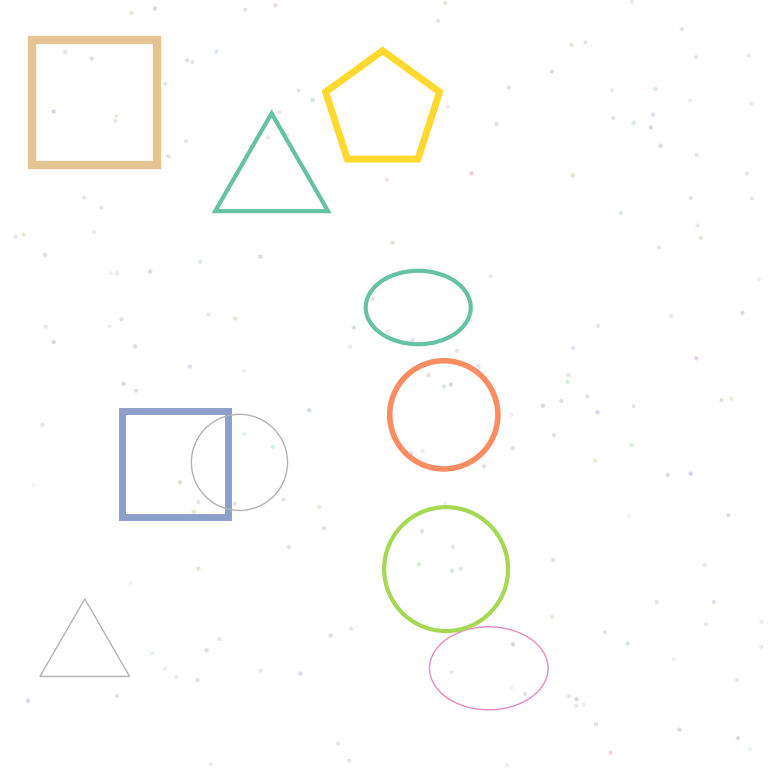[{"shape": "triangle", "thickness": 1.5, "radius": 0.42, "center": [0.353, 0.768]}, {"shape": "oval", "thickness": 1.5, "radius": 0.34, "center": [0.543, 0.601]}, {"shape": "circle", "thickness": 2, "radius": 0.35, "center": [0.576, 0.461]}, {"shape": "square", "thickness": 2.5, "radius": 0.35, "center": [0.227, 0.397]}, {"shape": "oval", "thickness": 0.5, "radius": 0.38, "center": [0.635, 0.132]}, {"shape": "circle", "thickness": 1.5, "radius": 0.4, "center": [0.579, 0.261]}, {"shape": "pentagon", "thickness": 2.5, "radius": 0.39, "center": [0.497, 0.856]}, {"shape": "square", "thickness": 3, "radius": 0.41, "center": [0.123, 0.867]}, {"shape": "circle", "thickness": 0.5, "radius": 0.31, "center": [0.311, 0.399]}, {"shape": "triangle", "thickness": 0.5, "radius": 0.34, "center": [0.11, 0.155]}]